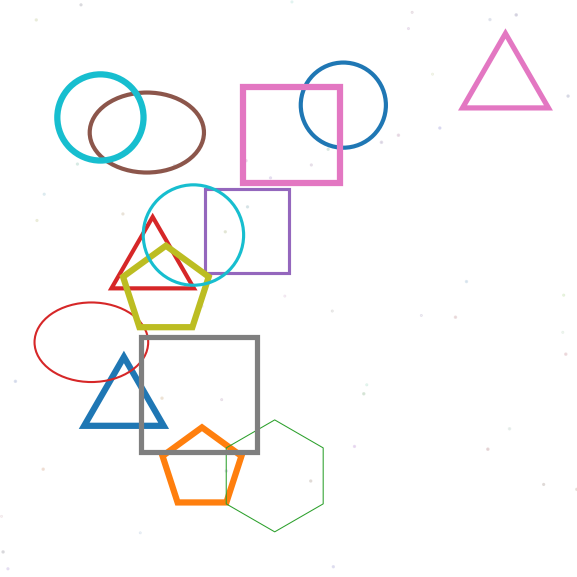[{"shape": "triangle", "thickness": 3, "radius": 0.4, "center": [0.215, 0.302]}, {"shape": "circle", "thickness": 2, "radius": 0.37, "center": [0.595, 0.817]}, {"shape": "pentagon", "thickness": 3, "radius": 0.36, "center": [0.35, 0.187]}, {"shape": "hexagon", "thickness": 0.5, "radius": 0.48, "center": [0.476, 0.175]}, {"shape": "triangle", "thickness": 2, "radius": 0.41, "center": [0.264, 0.541]}, {"shape": "oval", "thickness": 1, "radius": 0.49, "center": [0.158, 0.406]}, {"shape": "square", "thickness": 1.5, "radius": 0.37, "center": [0.428, 0.599]}, {"shape": "oval", "thickness": 2, "radius": 0.49, "center": [0.254, 0.77]}, {"shape": "triangle", "thickness": 2.5, "radius": 0.43, "center": [0.875, 0.855]}, {"shape": "square", "thickness": 3, "radius": 0.42, "center": [0.505, 0.766]}, {"shape": "square", "thickness": 2.5, "radius": 0.5, "center": [0.345, 0.316]}, {"shape": "pentagon", "thickness": 3, "radius": 0.39, "center": [0.287, 0.496]}, {"shape": "circle", "thickness": 3, "radius": 0.37, "center": [0.174, 0.796]}, {"shape": "circle", "thickness": 1.5, "radius": 0.43, "center": [0.335, 0.592]}]